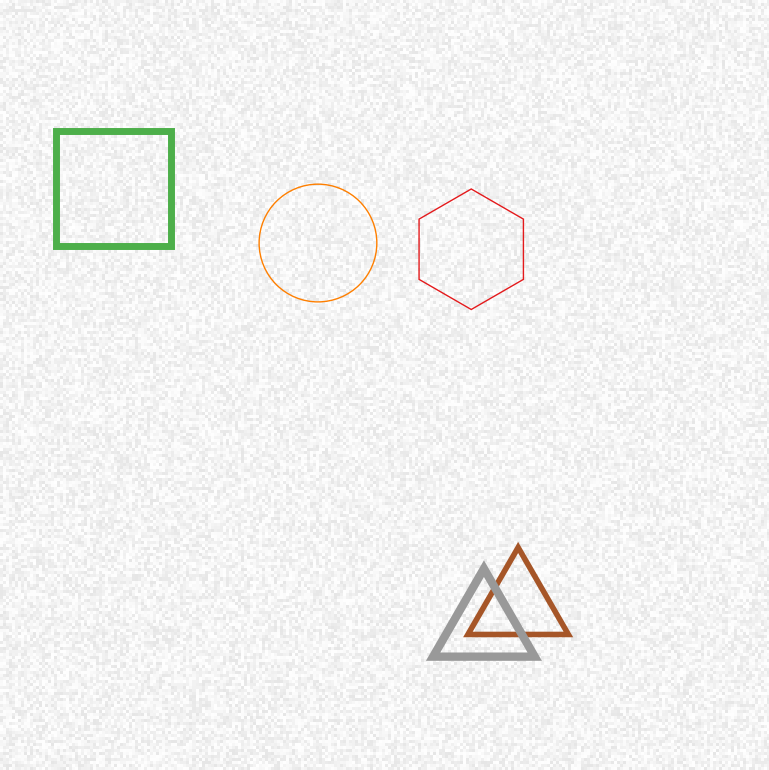[{"shape": "hexagon", "thickness": 0.5, "radius": 0.39, "center": [0.612, 0.676]}, {"shape": "square", "thickness": 2.5, "radius": 0.37, "center": [0.147, 0.755]}, {"shape": "circle", "thickness": 0.5, "radius": 0.38, "center": [0.413, 0.684]}, {"shape": "triangle", "thickness": 2, "radius": 0.38, "center": [0.673, 0.214]}, {"shape": "triangle", "thickness": 3, "radius": 0.38, "center": [0.628, 0.185]}]